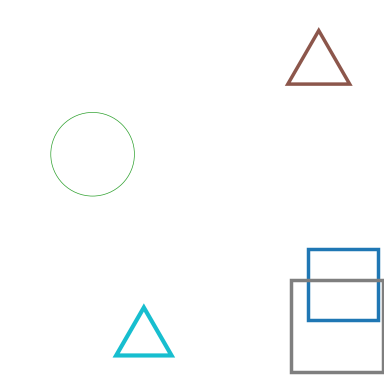[{"shape": "square", "thickness": 2.5, "radius": 0.45, "center": [0.891, 0.261]}, {"shape": "circle", "thickness": 0.5, "radius": 0.54, "center": [0.241, 0.599]}, {"shape": "triangle", "thickness": 2.5, "radius": 0.46, "center": [0.828, 0.828]}, {"shape": "square", "thickness": 2.5, "radius": 0.6, "center": [0.876, 0.152]}, {"shape": "triangle", "thickness": 3, "radius": 0.42, "center": [0.374, 0.118]}]